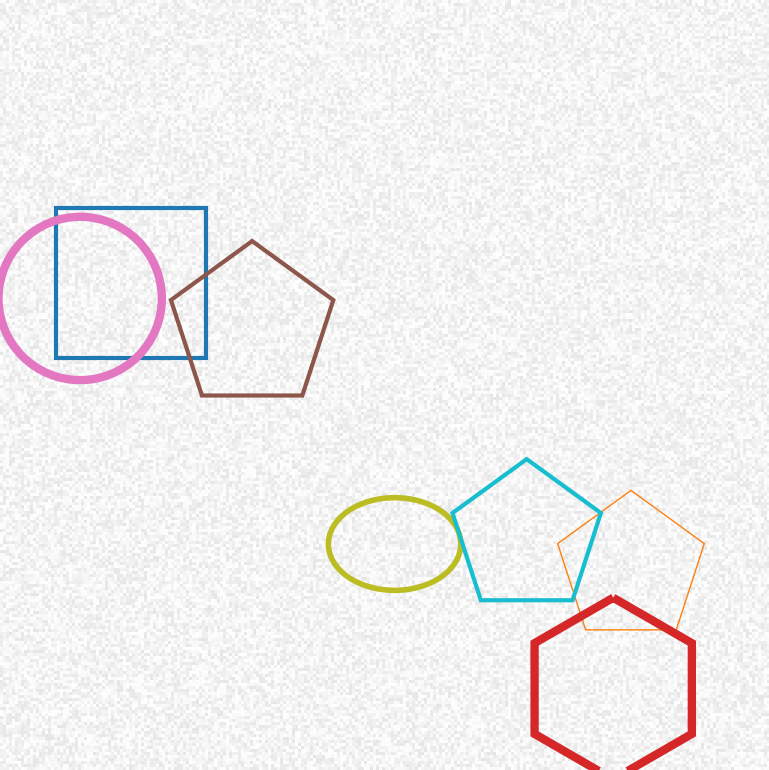[{"shape": "square", "thickness": 1.5, "radius": 0.49, "center": [0.17, 0.633]}, {"shape": "pentagon", "thickness": 0.5, "radius": 0.5, "center": [0.819, 0.263]}, {"shape": "hexagon", "thickness": 3, "radius": 0.59, "center": [0.796, 0.106]}, {"shape": "pentagon", "thickness": 1.5, "radius": 0.55, "center": [0.327, 0.576]}, {"shape": "circle", "thickness": 3, "radius": 0.53, "center": [0.104, 0.612]}, {"shape": "oval", "thickness": 2, "radius": 0.43, "center": [0.512, 0.293]}, {"shape": "pentagon", "thickness": 1.5, "radius": 0.51, "center": [0.684, 0.302]}]